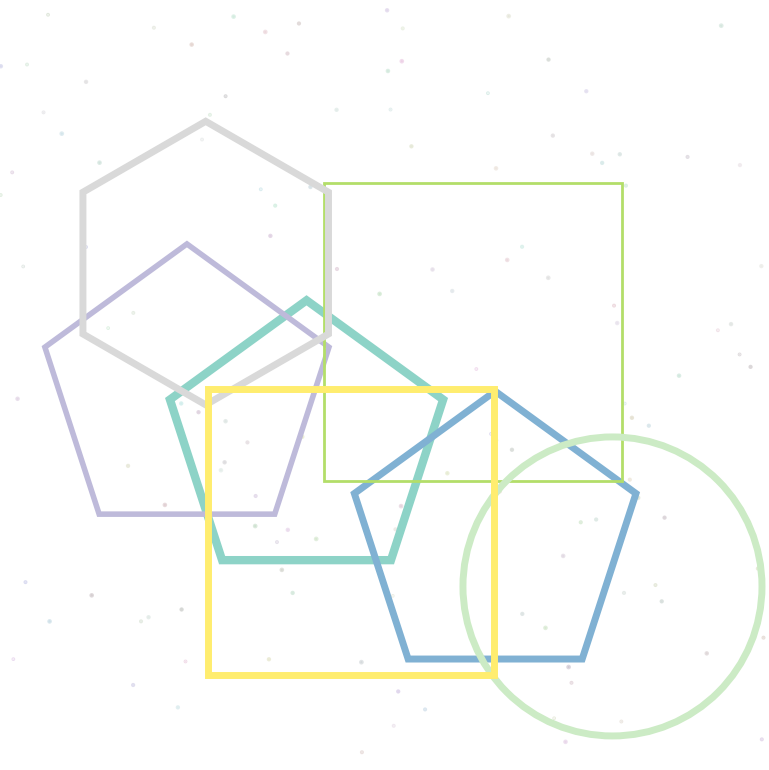[{"shape": "pentagon", "thickness": 3, "radius": 0.93, "center": [0.398, 0.423]}, {"shape": "pentagon", "thickness": 2, "radius": 0.97, "center": [0.243, 0.489]}, {"shape": "pentagon", "thickness": 2.5, "radius": 0.96, "center": [0.643, 0.3]}, {"shape": "square", "thickness": 1, "radius": 0.97, "center": [0.614, 0.569]}, {"shape": "hexagon", "thickness": 2.5, "radius": 0.92, "center": [0.267, 0.658]}, {"shape": "circle", "thickness": 2.5, "radius": 0.97, "center": [0.795, 0.238]}, {"shape": "square", "thickness": 2.5, "radius": 0.93, "center": [0.456, 0.309]}]